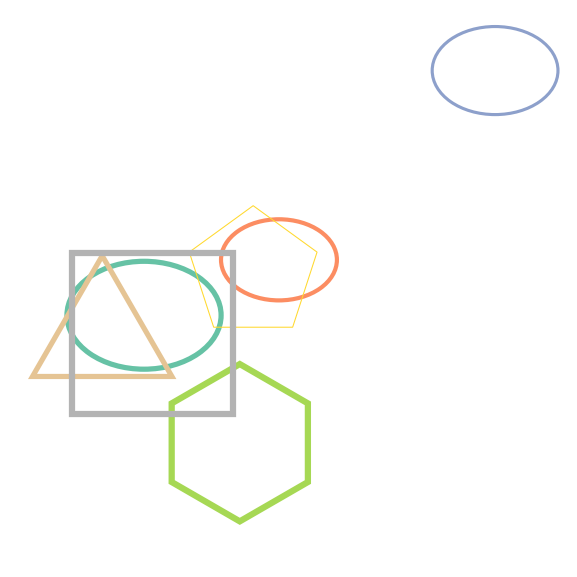[{"shape": "oval", "thickness": 2.5, "radius": 0.67, "center": [0.249, 0.453]}, {"shape": "oval", "thickness": 2, "radius": 0.5, "center": [0.483, 0.549]}, {"shape": "oval", "thickness": 1.5, "radius": 0.54, "center": [0.857, 0.877]}, {"shape": "hexagon", "thickness": 3, "radius": 0.68, "center": [0.415, 0.233]}, {"shape": "pentagon", "thickness": 0.5, "radius": 0.58, "center": [0.438, 0.527]}, {"shape": "triangle", "thickness": 2.5, "radius": 0.7, "center": [0.177, 0.417]}, {"shape": "square", "thickness": 3, "radius": 0.7, "center": [0.265, 0.422]}]